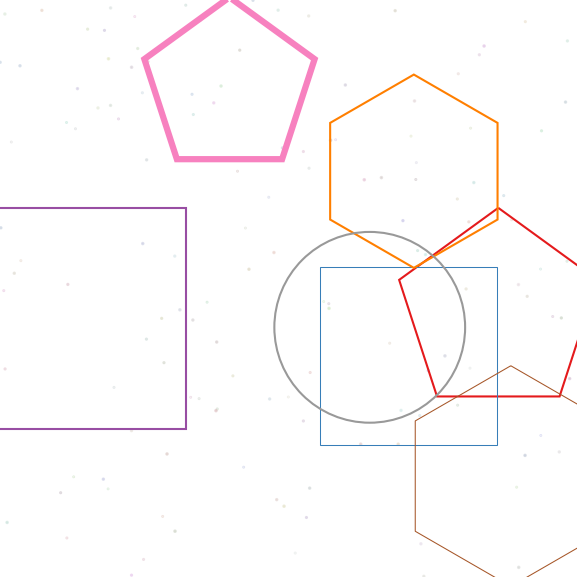[{"shape": "pentagon", "thickness": 1, "radius": 0.9, "center": [0.863, 0.459]}, {"shape": "square", "thickness": 0.5, "radius": 0.77, "center": [0.708, 0.383]}, {"shape": "square", "thickness": 1, "radius": 0.96, "center": [0.131, 0.448]}, {"shape": "hexagon", "thickness": 1, "radius": 0.84, "center": [0.717, 0.703]}, {"shape": "hexagon", "thickness": 0.5, "radius": 0.96, "center": [0.885, 0.175]}, {"shape": "pentagon", "thickness": 3, "radius": 0.77, "center": [0.397, 0.849]}, {"shape": "circle", "thickness": 1, "radius": 0.83, "center": [0.64, 0.432]}]